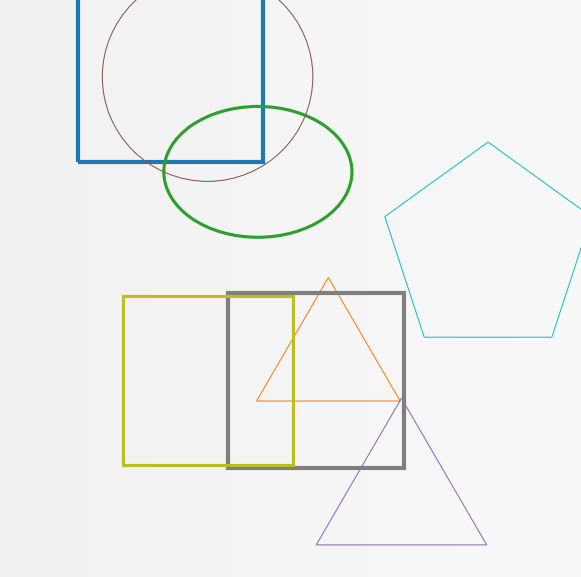[{"shape": "square", "thickness": 2, "radius": 0.8, "center": [0.293, 0.878]}, {"shape": "triangle", "thickness": 0.5, "radius": 0.71, "center": [0.565, 0.376]}, {"shape": "oval", "thickness": 1.5, "radius": 0.81, "center": [0.444, 0.702]}, {"shape": "triangle", "thickness": 0.5, "radius": 0.85, "center": [0.691, 0.14]}, {"shape": "circle", "thickness": 0.5, "radius": 0.91, "center": [0.357, 0.866]}, {"shape": "square", "thickness": 2, "radius": 0.76, "center": [0.544, 0.34]}, {"shape": "square", "thickness": 1.5, "radius": 0.73, "center": [0.358, 0.34]}, {"shape": "pentagon", "thickness": 0.5, "radius": 0.93, "center": [0.84, 0.566]}]